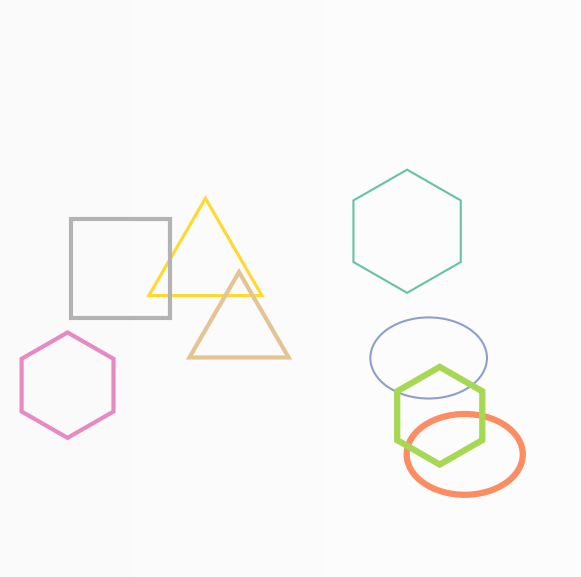[{"shape": "hexagon", "thickness": 1, "radius": 0.53, "center": [0.7, 0.599]}, {"shape": "oval", "thickness": 3, "radius": 0.5, "center": [0.8, 0.212]}, {"shape": "oval", "thickness": 1, "radius": 0.5, "center": [0.737, 0.379]}, {"shape": "hexagon", "thickness": 2, "radius": 0.46, "center": [0.116, 0.332]}, {"shape": "hexagon", "thickness": 3, "radius": 0.42, "center": [0.757, 0.279]}, {"shape": "triangle", "thickness": 1.5, "radius": 0.56, "center": [0.353, 0.543]}, {"shape": "triangle", "thickness": 2, "radius": 0.49, "center": [0.411, 0.429]}, {"shape": "square", "thickness": 2, "radius": 0.43, "center": [0.208, 0.534]}]